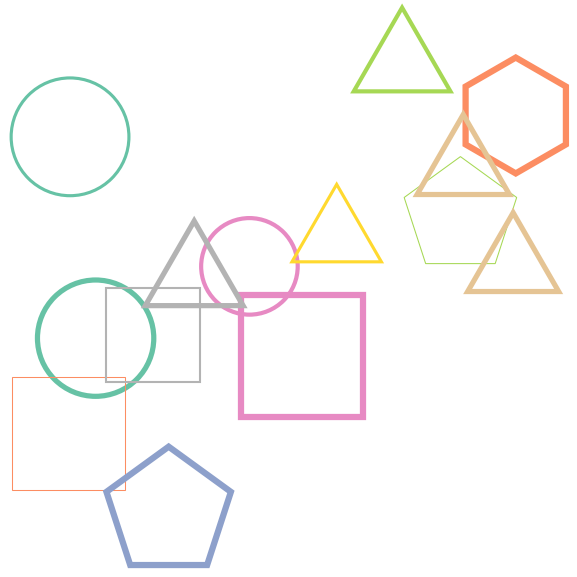[{"shape": "circle", "thickness": 1.5, "radius": 0.51, "center": [0.121, 0.762]}, {"shape": "circle", "thickness": 2.5, "radius": 0.5, "center": [0.166, 0.414]}, {"shape": "hexagon", "thickness": 3, "radius": 0.5, "center": [0.893, 0.799]}, {"shape": "square", "thickness": 0.5, "radius": 0.49, "center": [0.118, 0.248]}, {"shape": "pentagon", "thickness": 3, "radius": 0.57, "center": [0.292, 0.112]}, {"shape": "square", "thickness": 3, "radius": 0.53, "center": [0.523, 0.383]}, {"shape": "circle", "thickness": 2, "radius": 0.42, "center": [0.432, 0.538]}, {"shape": "triangle", "thickness": 2, "radius": 0.48, "center": [0.696, 0.889]}, {"shape": "pentagon", "thickness": 0.5, "radius": 0.51, "center": [0.797, 0.626]}, {"shape": "triangle", "thickness": 1.5, "radius": 0.45, "center": [0.583, 0.59]}, {"shape": "triangle", "thickness": 2.5, "radius": 0.46, "center": [0.802, 0.708]}, {"shape": "triangle", "thickness": 2.5, "radius": 0.45, "center": [0.889, 0.54]}, {"shape": "triangle", "thickness": 2.5, "radius": 0.49, "center": [0.336, 0.519]}, {"shape": "square", "thickness": 1, "radius": 0.4, "center": [0.265, 0.419]}]